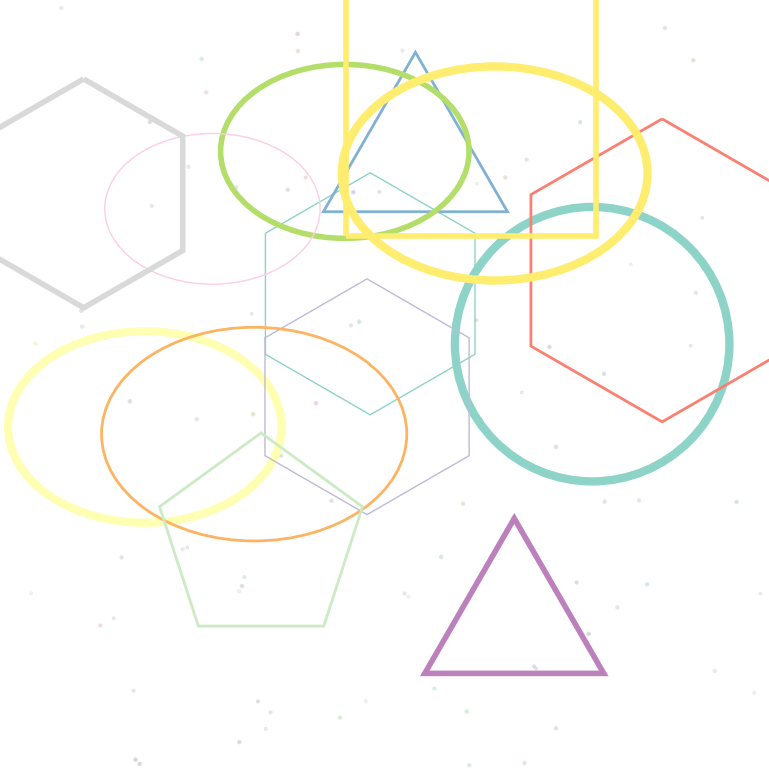[{"shape": "hexagon", "thickness": 0.5, "radius": 0.79, "center": [0.481, 0.618]}, {"shape": "circle", "thickness": 3, "radius": 0.89, "center": [0.769, 0.553]}, {"shape": "oval", "thickness": 3, "radius": 0.89, "center": [0.188, 0.445]}, {"shape": "hexagon", "thickness": 0.5, "radius": 0.77, "center": [0.477, 0.485]}, {"shape": "hexagon", "thickness": 1, "radius": 0.98, "center": [0.86, 0.649]}, {"shape": "triangle", "thickness": 1, "radius": 0.69, "center": [0.54, 0.794]}, {"shape": "oval", "thickness": 1, "radius": 0.99, "center": [0.33, 0.436]}, {"shape": "oval", "thickness": 2, "radius": 0.81, "center": [0.448, 0.803]}, {"shape": "oval", "thickness": 0.5, "radius": 0.7, "center": [0.276, 0.729]}, {"shape": "hexagon", "thickness": 2, "radius": 0.74, "center": [0.109, 0.749]}, {"shape": "triangle", "thickness": 2, "radius": 0.67, "center": [0.668, 0.193]}, {"shape": "pentagon", "thickness": 1, "radius": 0.69, "center": [0.339, 0.299]}, {"shape": "square", "thickness": 2, "radius": 0.81, "center": [0.611, 0.857]}, {"shape": "oval", "thickness": 3, "radius": 0.99, "center": [0.642, 0.775]}]